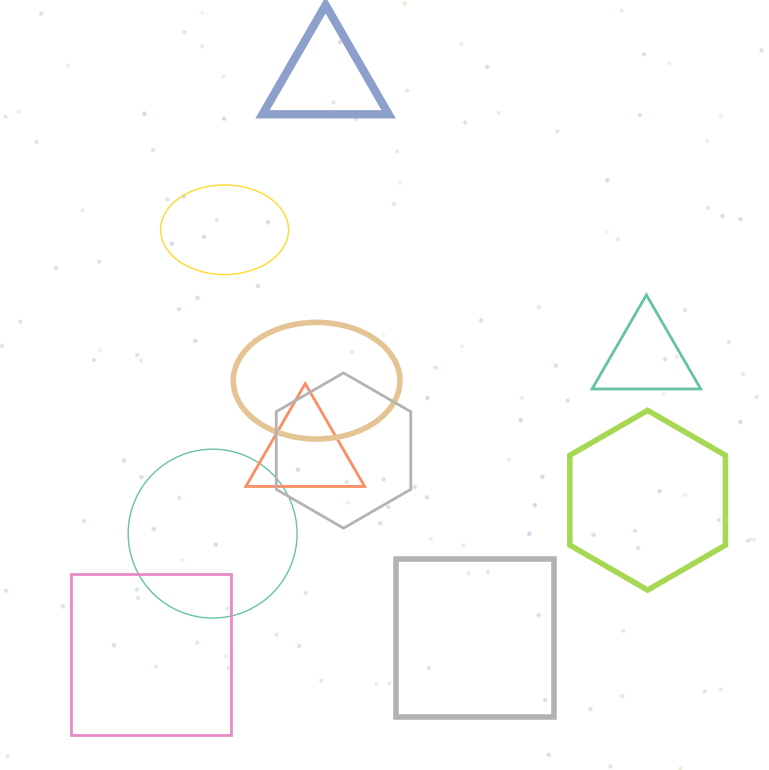[{"shape": "circle", "thickness": 0.5, "radius": 0.55, "center": [0.276, 0.307]}, {"shape": "triangle", "thickness": 1, "radius": 0.41, "center": [0.839, 0.536]}, {"shape": "triangle", "thickness": 1, "radius": 0.45, "center": [0.396, 0.413]}, {"shape": "triangle", "thickness": 3, "radius": 0.47, "center": [0.423, 0.899]}, {"shape": "square", "thickness": 1, "radius": 0.52, "center": [0.196, 0.15]}, {"shape": "hexagon", "thickness": 2, "radius": 0.58, "center": [0.841, 0.35]}, {"shape": "oval", "thickness": 0.5, "radius": 0.42, "center": [0.292, 0.702]}, {"shape": "oval", "thickness": 2, "radius": 0.54, "center": [0.411, 0.506]}, {"shape": "hexagon", "thickness": 1, "radius": 0.5, "center": [0.446, 0.415]}, {"shape": "square", "thickness": 2, "radius": 0.51, "center": [0.617, 0.171]}]